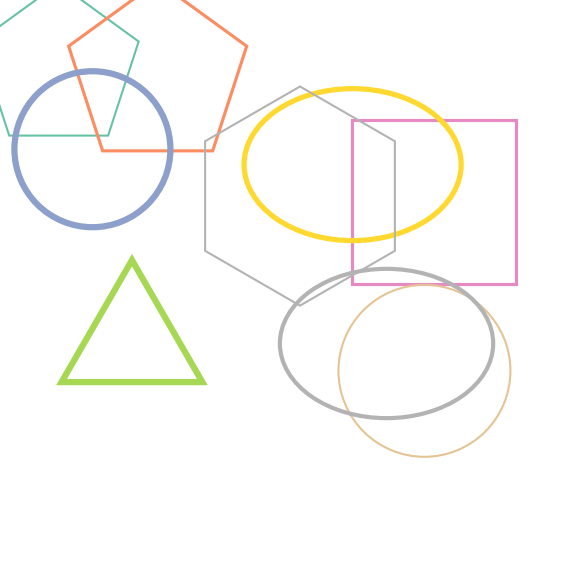[{"shape": "pentagon", "thickness": 1, "radius": 0.73, "center": [0.102, 0.882]}, {"shape": "pentagon", "thickness": 1.5, "radius": 0.81, "center": [0.273, 0.869]}, {"shape": "circle", "thickness": 3, "radius": 0.68, "center": [0.16, 0.741]}, {"shape": "square", "thickness": 1.5, "radius": 0.71, "center": [0.751, 0.649]}, {"shape": "triangle", "thickness": 3, "radius": 0.7, "center": [0.229, 0.408]}, {"shape": "oval", "thickness": 2.5, "radius": 0.94, "center": [0.611, 0.714]}, {"shape": "circle", "thickness": 1, "radius": 0.74, "center": [0.735, 0.357]}, {"shape": "oval", "thickness": 2, "radius": 0.92, "center": [0.669, 0.404]}, {"shape": "hexagon", "thickness": 1, "radius": 0.95, "center": [0.519, 0.66]}]